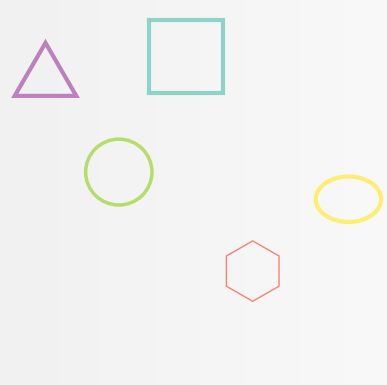[{"shape": "square", "thickness": 3, "radius": 0.48, "center": [0.479, 0.854]}, {"shape": "hexagon", "thickness": 1, "radius": 0.39, "center": [0.652, 0.296]}, {"shape": "circle", "thickness": 2.5, "radius": 0.43, "center": [0.307, 0.553]}, {"shape": "triangle", "thickness": 3, "radius": 0.46, "center": [0.117, 0.797]}, {"shape": "oval", "thickness": 3, "radius": 0.42, "center": [0.899, 0.483]}]